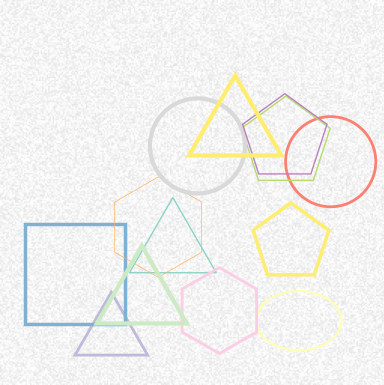[{"shape": "triangle", "thickness": 1, "radius": 0.65, "center": [0.449, 0.357]}, {"shape": "oval", "thickness": 1.5, "radius": 0.55, "center": [0.776, 0.167]}, {"shape": "triangle", "thickness": 2, "radius": 0.54, "center": [0.289, 0.132]}, {"shape": "circle", "thickness": 2, "radius": 0.59, "center": [0.859, 0.58]}, {"shape": "square", "thickness": 2.5, "radius": 0.65, "center": [0.195, 0.288]}, {"shape": "hexagon", "thickness": 0.5, "radius": 0.65, "center": [0.411, 0.41]}, {"shape": "pentagon", "thickness": 1, "radius": 0.61, "center": [0.743, 0.629]}, {"shape": "hexagon", "thickness": 2, "radius": 0.56, "center": [0.57, 0.193]}, {"shape": "circle", "thickness": 3, "radius": 0.62, "center": [0.513, 0.621]}, {"shape": "pentagon", "thickness": 1, "radius": 0.58, "center": [0.74, 0.641]}, {"shape": "triangle", "thickness": 3, "radius": 0.67, "center": [0.368, 0.227]}, {"shape": "pentagon", "thickness": 2.5, "radius": 0.52, "center": [0.756, 0.37]}, {"shape": "triangle", "thickness": 3, "radius": 0.69, "center": [0.611, 0.666]}]